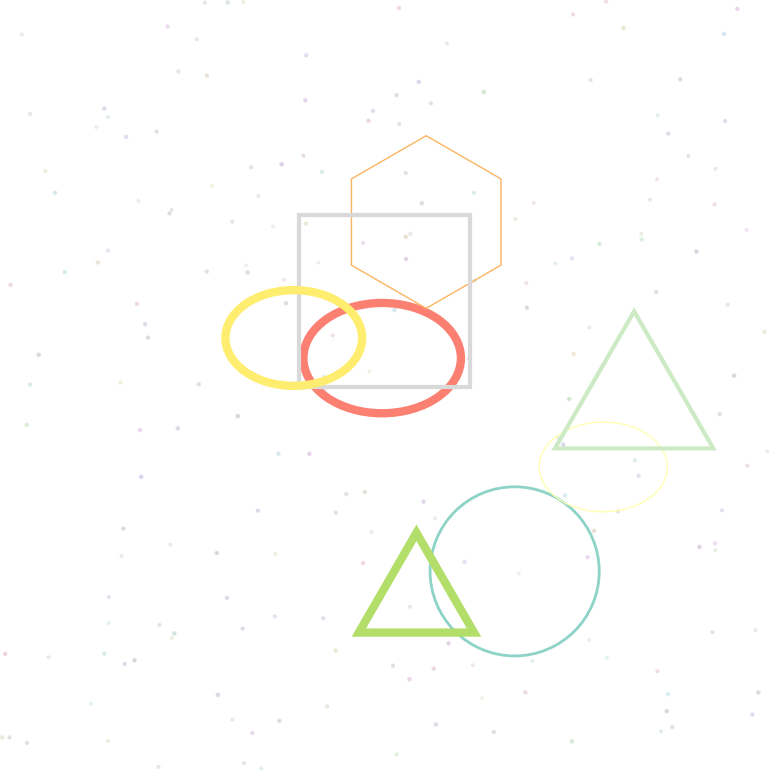[{"shape": "circle", "thickness": 1, "radius": 0.55, "center": [0.668, 0.258]}, {"shape": "oval", "thickness": 0.5, "radius": 0.42, "center": [0.784, 0.394]}, {"shape": "oval", "thickness": 3, "radius": 0.51, "center": [0.496, 0.535]}, {"shape": "hexagon", "thickness": 0.5, "radius": 0.56, "center": [0.554, 0.712]}, {"shape": "triangle", "thickness": 3, "radius": 0.43, "center": [0.541, 0.222]}, {"shape": "square", "thickness": 1.5, "radius": 0.56, "center": [0.499, 0.609]}, {"shape": "triangle", "thickness": 1.5, "radius": 0.59, "center": [0.824, 0.477]}, {"shape": "oval", "thickness": 3, "radius": 0.44, "center": [0.382, 0.561]}]